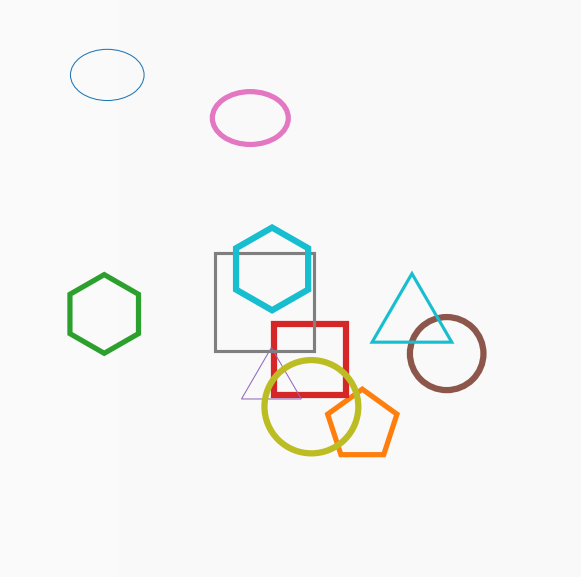[{"shape": "oval", "thickness": 0.5, "radius": 0.32, "center": [0.185, 0.869]}, {"shape": "pentagon", "thickness": 2.5, "radius": 0.31, "center": [0.623, 0.263]}, {"shape": "hexagon", "thickness": 2.5, "radius": 0.34, "center": [0.179, 0.455]}, {"shape": "square", "thickness": 3, "radius": 0.31, "center": [0.533, 0.376]}, {"shape": "triangle", "thickness": 0.5, "radius": 0.3, "center": [0.467, 0.338]}, {"shape": "circle", "thickness": 3, "radius": 0.32, "center": [0.769, 0.387]}, {"shape": "oval", "thickness": 2.5, "radius": 0.33, "center": [0.431, 0.795]}, {"shape": "square", "thickness": 1.5, "radius": 0.42, "center": [0.455, 0.476]}, {"shape": "circle", "thickness": 3, "radius": 0.4, "center": [0.536, 0.295]}, {"shape": "hexagon", "thickness": 3, "radius": 0.36, "center": [0.468, 0.533]}, {"shape": "triangle", "thickness": 1.5, "radius": 0.4, "center": [0.709, 0.446]}]